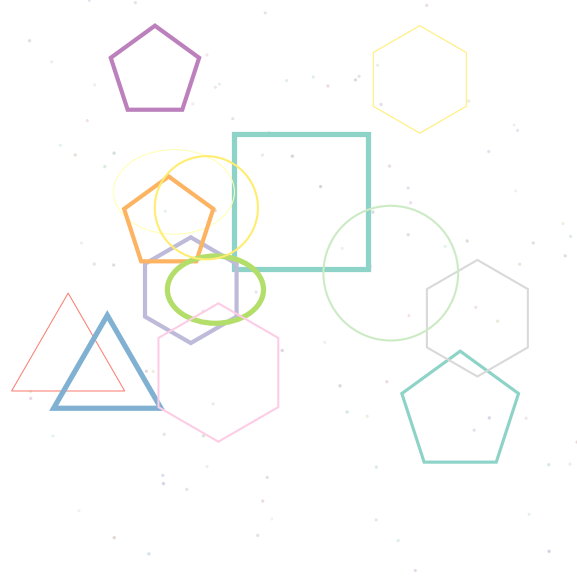[{"shape": "pentagon", "thickness": 1.5, "radius": 0.53, "center": [0.797, 0.285]}, {"shape": "square", "thickness": 2.5, "radius": 0.58, "center": [0.521, 0.65]}, {"shape": "oval", "thickness": 0.5, "radius": 0.52, "center": [0.301, 0.667]}, {"shape": "hexagon", "thickness": 2, "radius": 0.46, "center": [0.33, 0.497]}, {"shape": "triangle", "thickness": 0.5, "radius": 0.57, "center": [0.118, 0.379]}, {"shape": "triangle", "thickness": 2.5, "radius": 0.54, "center": [0.186, 0.346]}, {"shape": "pentagon", "thickness": 2, "radius": 0.41, "center": [0.292, 0.612]}, {"shape": "oval", "thickness": 2.5, "radius": 0.42, "center": [0.373, 0.498]}, {"shape": "hexagon", "thickness": 1, "radius": 0.6, "center": [0.378, 0.354]}, {"shape": "hexagon", "thickness": 1, "radius": 0.5, "center": [0.827, 0.448]}, {"shape": "pentagon", "thickness": 2, "radius": 0.4, "center": [0.268, 0.874]}, {"shape": "circle", "thickness": 1, "radius": 0.58, "center": [0.677, 0.526]}, {"shape": "circle", "thickness": 1, "radius": 0.45, "center": [0.357, 0.639]}, {"shape": "hexagon", "thickness": 0.5, "radius": 0.47, "center": [0.727, 0.862]}]